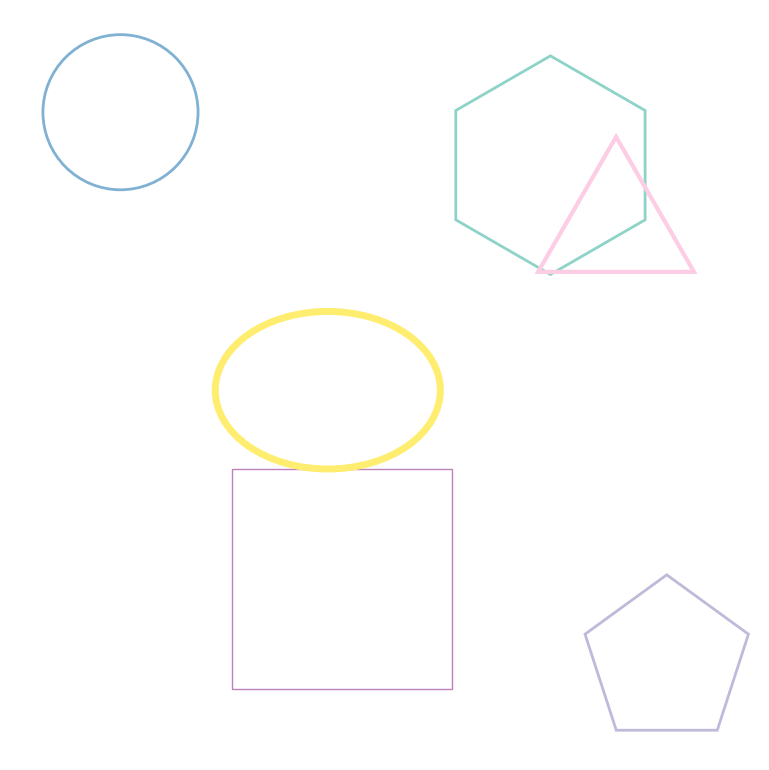[{"shape": "hexagon", "thickness": 1, "radius": 0.71, "center": [0.715, 0.786]}, {"shape": "pentagon", "thickness": 1, "radius": 0.56, "center": [0.866, 0.142]}, {"shape": "circle", "thickness": 1, "radius": 0.5, "center": [0.156, 0.854]}, {"shape": "triangle", "thickness": 1.5, "radius": 0.58, "center": [0.8, 0.705]}, {"shape": "square", "thickness": 0.5, "radius": 0.71, "center": [0.444, 0.248]}, {"shape": "oval", "thickness": 2.5, "radius": 0.73, "center": [0.426, 0.493]}]